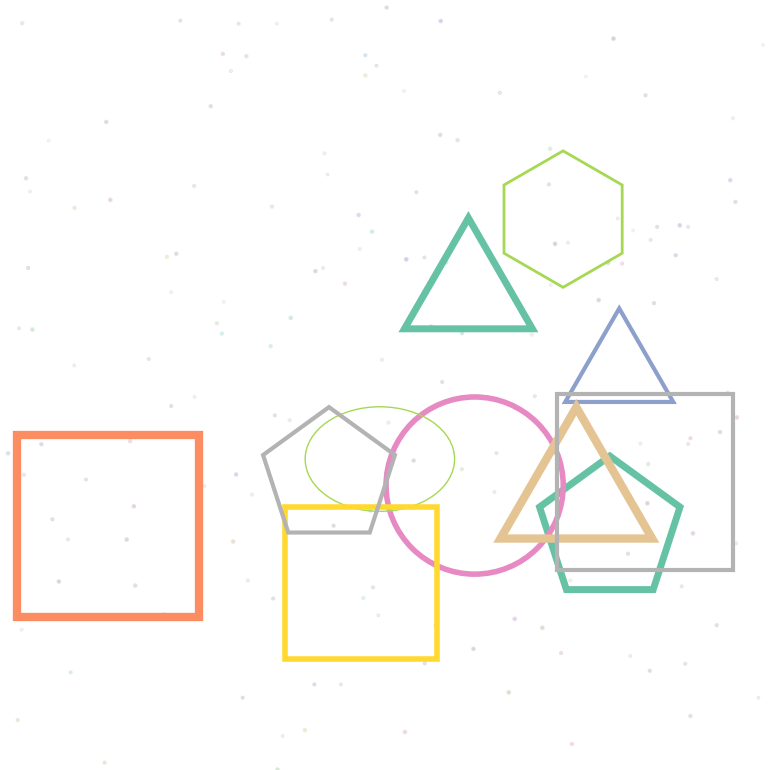[{"shape": "pentagon", "thickness": 2.5, "radius": 0.48, "center": [0.792, 0.312]}, {"shape": "triangle", "thickness": 2.5, "radius": 0.48, "center": [0.608, 0.621]}, {"shape": "square", "thickness": 3, "radius": 0.59, "center": [0.14, 0.317]}, {"shape": "triangle", "thickness": 1.5, "radius": 0.4, "center": [0.804, 0.518]}, {"shape": "circle", "thickness": 2, "radius": 0.58, "center": [0.616, 0.369]}, {"shape": "oval", "thickness": 0.5, "radius": 0.49, "center": [0.493, 0.404]}, {"shape": "hexagon", "thickness": 1, "radius": 0.44, "center": [0.731, 0.715]}, {"shape": "square", "thickness": 2, "radius": 0.49, "center": [0.468, 0.243]}, {"shape": "triangle", "thickness": 3, "radius": 0.57, "center": [0.748, 0.357]}, {"shape": "square", "thickness": 1.5, "radius": 0.57, "center": [0.838, 0.374]}, {"shape": "pentagon", "thickness": 1.5, "radius": 0.45, "center": [0.427, 0.381]}]